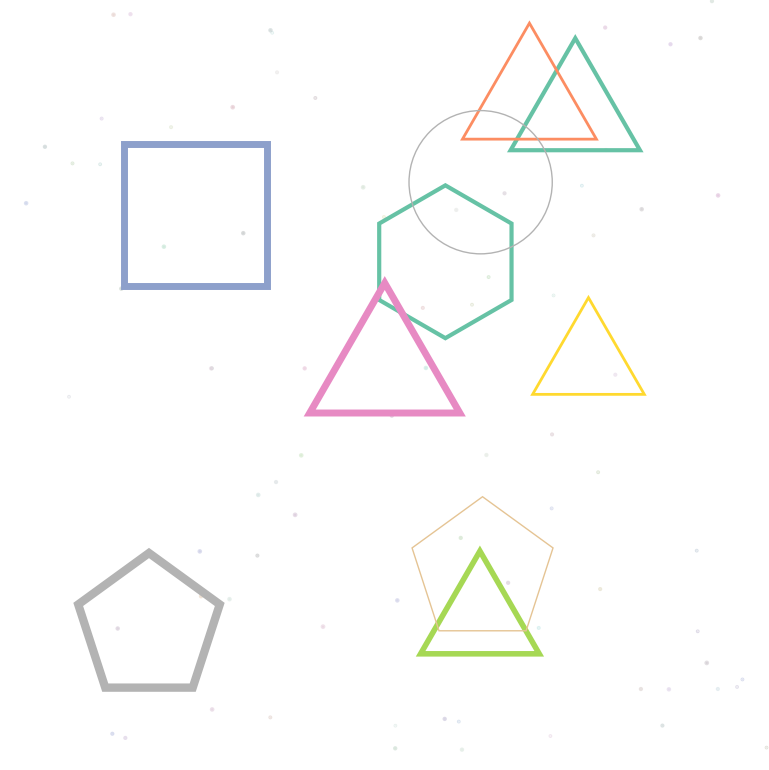[{"shape": "hexagon", "thickness": 1.5, "radius": 0.5, "center": [0.578, 0.66]}, {"shape": "triangle", "thickness": 1.5, "radius": 0.48, "center": [0.747, 0.853]}, {"shape": "triangle", "thickness": 1, "radius": 0.5, "center": [0.688, 0.869]}, {"shape": "square", "thickness": 2.5, "radius": 0.46, "center": [0.254, 0.721]}, {"shape": "triangle", "thickness": 2.5, "radius": 0.56, "center": [0.5, 0.52]}, {"shape": "triangle", "thickness": 2, "radius": 0.44, "center": [0.623, 0.195]}, {"shape": "triangle", "thickness": 1, "radius": 0.42, "center": [0.764, 0.53]}, {"shape": "pentagon", "thickness": 0.5, "radius": 0.48, "center": [0.627, 0.259]}, {"shape": "pentagon", "thickness": 3, "radius": 0.48, "center": [0.193, 0.185]}, {"shape": "circle", "thickness": 0.5, "radius": 0.47, "center": [0.624, 0.763]}]